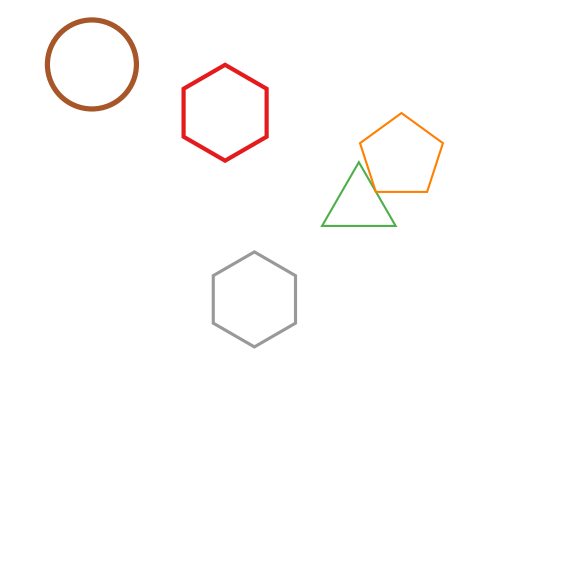[{"shape": "hexagon", "thickness": 2, "radius": 0.42, "center": [0.39, 0.804]}, {"shape": "triangle", "thickness": 1, "radius": 0.37, "center": [0.621, 0.645]}, {"shape": "pentagon", "thickness": 1, "radius": 0.38, "center": [0.695, 0.728]}, {"shape": "circle", "thickness": 2.5, "radius": 0.39, "center": [0.159, 0.888]}, {"shape": "hexagon", "thickness": 1.5, "radius": 0.41, "center": [0.441, 0.481]}]